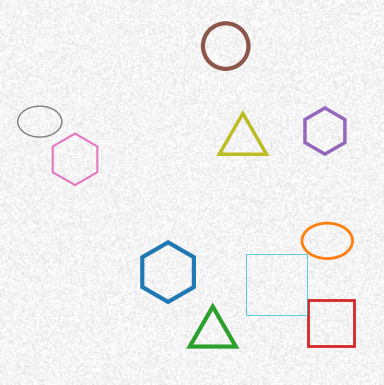[{"shape": "hexagon", "thickness": 3, "radius": 0.39, "center": [0.437, 0.293]}, {"shape": "oval", "thickness": 2, "radius": 0.33, "center": [0.85, 0.374]}, {"shape": "triangle", "thickness": 3, "radius": 0.35, "center": [0.553, 0.134]}, {"shape": "square", "thickness": 2, "radius": 0.3, "center": [0.86, 0.161]}, {"shape": "hexagon", "thickness": 2.5, "radius": 0.3, "center": [0.844, 0.66]}, {"shape": "circle", "thickness": 3, "radius": 0.3, "center": [0.586, 0.88]}, {"shape": "hexagon", "thickness": 1.5, "radius": 0.33, "center": [0.195, 0.586]}, {"shape": "oval", "thickness": 1, "radius": 0.29, "center": [0.103, 0.684]}, {"shape": "triangle", "thickness": 2.5, "radius": 0.35, "center": [0.631, 0.635]}, {"shape": "square", "thickness": 0.5, "radius": 0.4, "center": [0.719, 0.261]}]